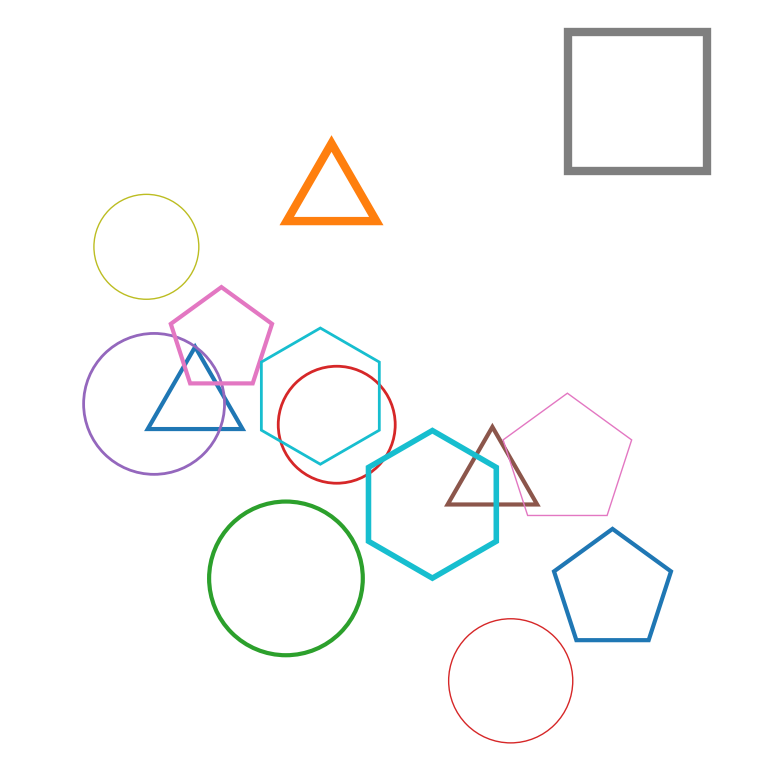[{"shape": "pentagon", "thickness": 1.5, "radius": 0.4, "center": [0.795, 0.233]}, {"shape": "triangle", "thickness": 1.5, "radius": 0.36, "center": [0.253, 0.478]}, {"shape": "triangle", "thickness": 3, "radius": 0.34, "center": [0.431, 0.746]}, {"shape": "circle", "thickness": 1.5, "radius": 0.5, "center": [0.371, 0.249]}, {"shape": "circle", "thickness": 1, "radius": 0.38, "center": [0.437, 0.448]}, {"shape": "circle", "thickness": 0.5, "radius": 0.4, "center": [0.663, 0.116]}, {"shape": "circle", "thickness": 1, "radius": 0.46, "center": [0.2, 0.475]}, {"shape": "triangle", "thickness": 1.5, "radius": 0.34, "center": [0.639, 0.378]}, {"shape": "pentagon", "thickness": 0.5, "radius": 0.44, "center": [0.737, 0.402]}, {"shape": "pentagon", "thickness": 1.5, "radius": 0.35, "center": [0.288, 0.558]}, {"shape": "square", "thickness": 3, "radius": 0.45, "center": [0.828, 0.868]}, {"shape": "circle", "thickness": 0.5, "radius": 0.34, "center": [0.19, 0.679]}, {"shape": "hexagon", "thickness": 1, "radius": 0.44, "center": [0.416, 0.486]}, {"shape": "hexagon", "thickness": 2, "radius": 0.48, "center": [0.562, 0.345]}]